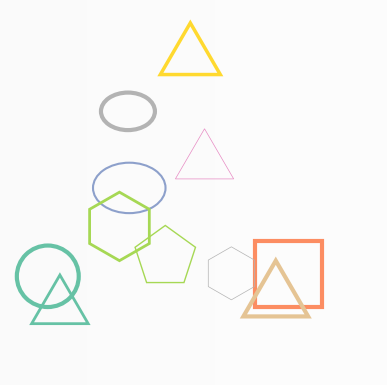[{"shape": "circle", "thickness": 3, "radius": 0.4, "center": [0.123, 0.282]}, {"shape": "triangle", "thickness": 2, "radius": 0.42, "center": [0.155, 0.201]}, {"shape": "square", "thickness": 3, "radius": 0.43, "center": [0.745, 0.288]}, {"shape": "oval", "thickness": 1.5, "radius": 0.47, "center": [0.334, 0.512]}, {"shape": "triangle", "thickness": 0.5, "radius": 0.43, "center": [0.528, 0.579]}, {"shape": "hexagon", "thickness": 2, "radius": 0.44, "center": [0.308, 0.412]}, {"shape": "pentagon", "thickness": 1, "radius": 0.41, "center": [0.427, 0.332]}, {"shape": "triangle", "thickness": 2.5, "radius": 0.45, "center": [0.491, 0.851]}, {"shape": "triangle", "thickness": 3, "radius": 0.48, "center": [0.712, 0.226]}, {"shape": "oval", "thickness": 3, "radius": 0.35, "center": [0.33, 0.711]}, {"shape": "hexagon", "thickness": 0.5, "radius": 0.34, "center": [0.597, 0.29]}]